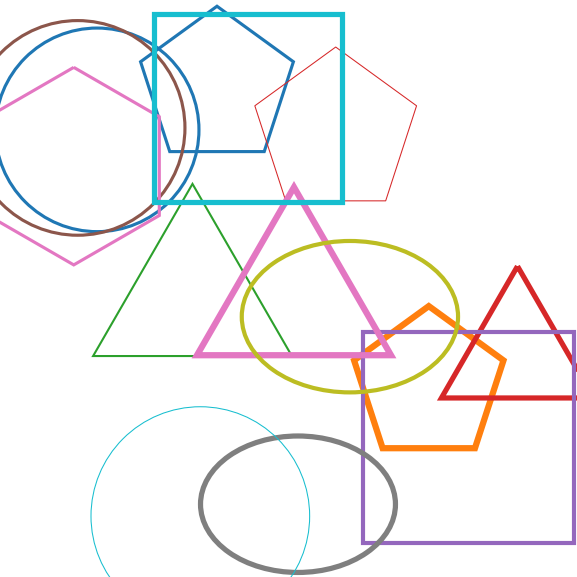[{"shape": "pentagon", "thickness": 1.5, "radius": 0.7, "center": [0.376, 0.849]}, {"shape": "circle", "thickness": 1.5, "radius": 0.88, "center": [0.168, 0.774]}, {"shape": "pentagon", "thickness": 3, "radius": 0.68, "center": [0.742, 0.333]}, {"shape": "triangle", "thickness": 1, "radius": 0.99, "center": [0.333, 0.482]}, {"shape": "triangle", "thickness": 2.5, "radius": 0.76, "center": [0.896, 0.386]}, {"shape": "pentagon", "thickness": 0.5, "radius": 0.74, "center": [0.581, 0.77]}, {"shape": "square", "thickness": 2, "radius": 0.92, "center": [0.812, 0.241]}, {"shape": "circle", "thickness": 1.5, "radius": 0.93, "center": [0.134, 0.778]}, {"shape": "triangle", "thickness": 3, "radius": 0.97, "center": [0.509, 0.481]}, {"shape": "hexagon", "thickness": 1.5, "radius": 0.86, "center": [0.128, 0.711]}, {"shape": "oval", "thickness": 2.5, "radius": 0.84, "center": [0.516, 0.126]}, {"shape": "oval", "thickness": 2, "radius": 0.94, "center": [0.606, 0.451]}, {"shape": "circle", "thickness": 0.5, "radius": 0.95, "center": [0.347, 0.106]}, {"shape": "square", "thickness": 2.5, "radius": 0.81, "center": [0.43, 0.813]}]